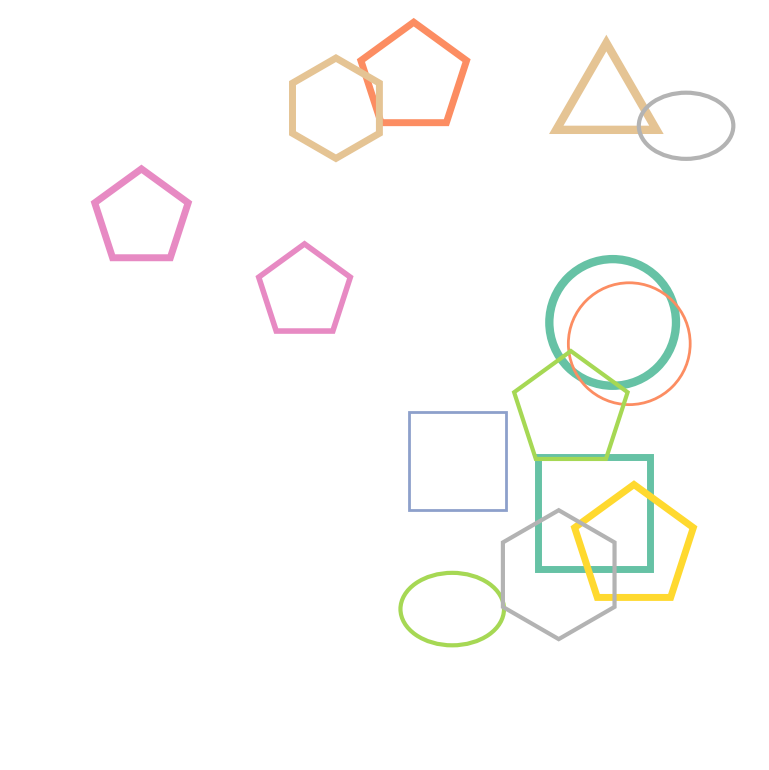[{"shape": "circle", "thickness": 3, "radius": 0.41, "center": [0.796, 0.581]}, {"shape": "square", "thickness": 2.5, "radius": 0.36, "center": [0.771, 0.334]}, {"shape": "circle", "thickness": 1, "radius": 0.4, "center": [0.817, 0.554]}, {"shape": "pentagon", "thickness": 2.5, "radius": 0.36, "center": [0.537, 0.899]}, {"shape": "square", "thickness": 1, "radius": 0.32, "center": [0.594, 0.402]}, {"shape": "pentagon", "thickness": 2.5, "radius": 0.32, "center": [0.184, 0.717]}, {"shape": "pentagon", "thickness": 2, "radius": 0.31, "center": [0.395, 0.621]}, {"shape": "pentagon", "thickness": 1.5, "radius": 0.39, "center": [0.741, 0.467]}, {"shape": "oval", "thickness": 1.5, "radius": 0.34, "center": [0.587, 0.209]}, {"shape": "pentagon", "thickness": 2.5, "radius": 0.41, "center": [0.823, 0.29]}, {"shape": "triangle", "thickness": 3, "radius": 0.38, "center": [0.787, 0.869]}, {"shape": "hexagon", "thickness": 2.5, "radius": 0.33, "center": [0.436, 0.859]}, {"shape": "hexagon", "thickness": 1.5, "radius": 0.42, "center": [0.726, 0.254]}, {"shape": "oval", "thickness": 1.5, "radius": 0.31, "center": [0.891, 0.837]}]